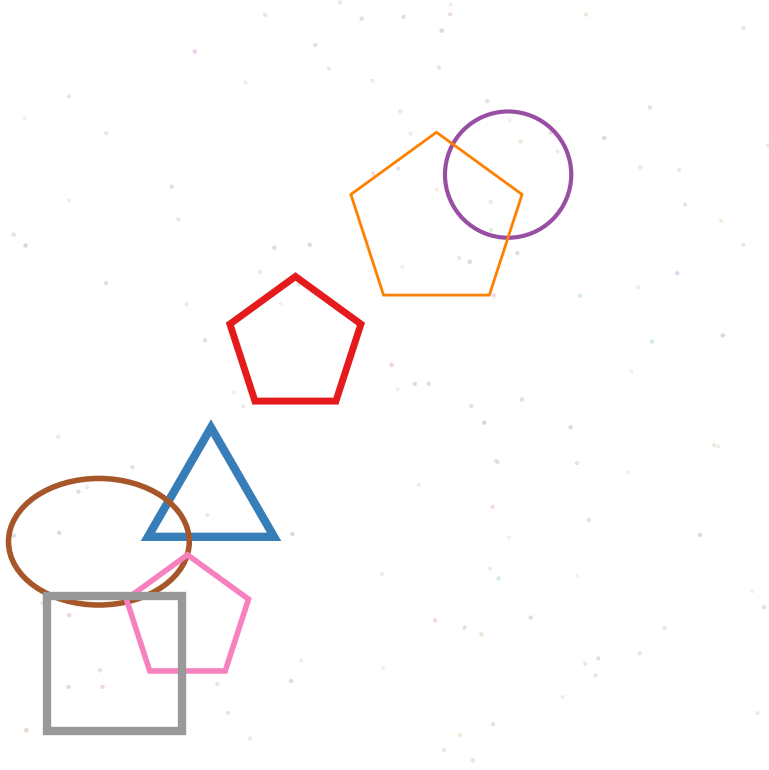[{"shape": "pentagon", "thickness": 2.5, "radius": 0.45, "center": [0.384, 0.551]}, {"shape": "triangle", "thickness": 3, "radius": 0.47, "center": [0.274, 0.35]}, {"shape": "circle", "thickness": 1.5, "radius": 0.41, "center": [0.66, 0.773]}, {"shape": "pentagon", "thickness": 1, "radius": 0.58, "center": [0.567, 0.711]}, {"shape": "oval", "thickness": 2, "radius": 0.59, "center": [0.128, 0.296]}, {"shape": "pentagon", "thickness": 2, "radius": 0.42, "center": [0.243, 0.196]}, {"shape": "square", "thickness": 3, "radius": 0.44, "center": [0.148, 0.138]}]